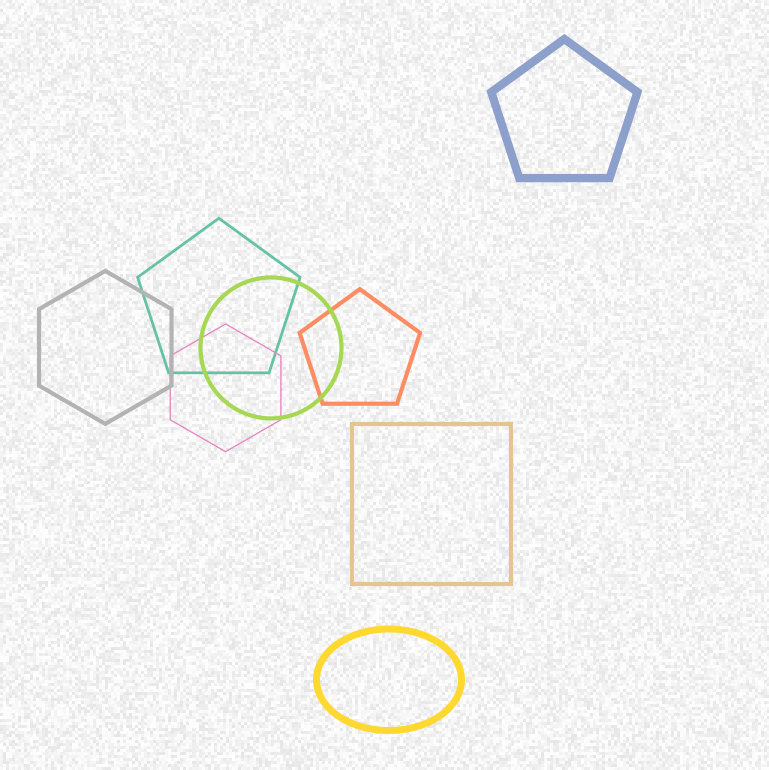[{"shape": "pentagon", "thickness": 1, "radius": 0.55, "center": [0.284, 0.606]}, {"shape": "pentagon", "thickness": 1.5, "radius": 0.41, "center": [0.467, 0.542]}, {"shape": "pentagon", "thickness": 3, "radius": 0.5, "center": [0.733, 0.849]}, {"shape": "hexagon", "thickness": 0.5, "radius": 0.41, "center": [0.293, 0.496]}, {"shape": "circle", "thickness": 1.5, "radius": 0.46, "center": [0.352, 0.548]}, {"shape": "oval", "thickness": 2.5, "radius": 0.47, "center": [0.505, 0.117]}, {"shape": "square", "thickness": 1.5, "radius": 0.52, "center": [0.56, 0.345]}, {"shape": "hexagon", "thickness": 1.5, "radius": 0.5, "center": [0.137, 0.549]}]